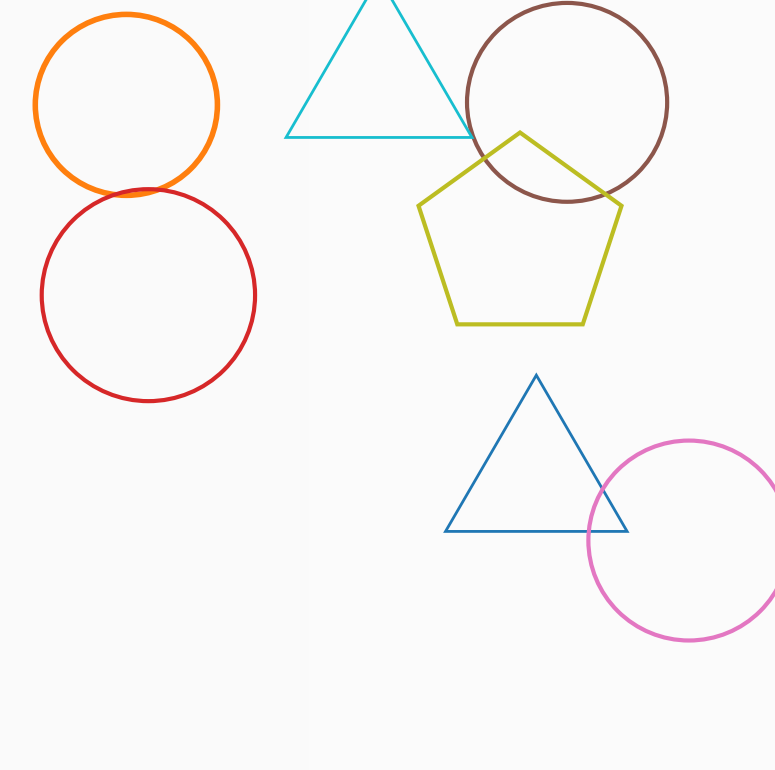[{"shape": "triangle", "thickness": 1, "radius": 0.68, "center": [0.692, 0.377]}, {"shape": "circle", "thickness": 2, "radius": 0.59, "center": [0.163, 0.864]}, {"shape": "circle", "thickness": 1.5, "radius": 0.69, "center": [0.191, 0.617]}, {"shape": "circle", "thickness": 1.5, "radius": 0.65, "center": [0.732, 0.867]}, {"shape": "circle", "thickness": 1.5, "radius": 0.65, "center": [0.889, 0.298]}, {"shape": "pentagon", "thickness": 1.5, "radius": 0.69, "center": [0.671, 0.69]}, {"shape": "triangle", "thickness": 1, "radius": 0.69, "center": [0.489, 0.891]}]